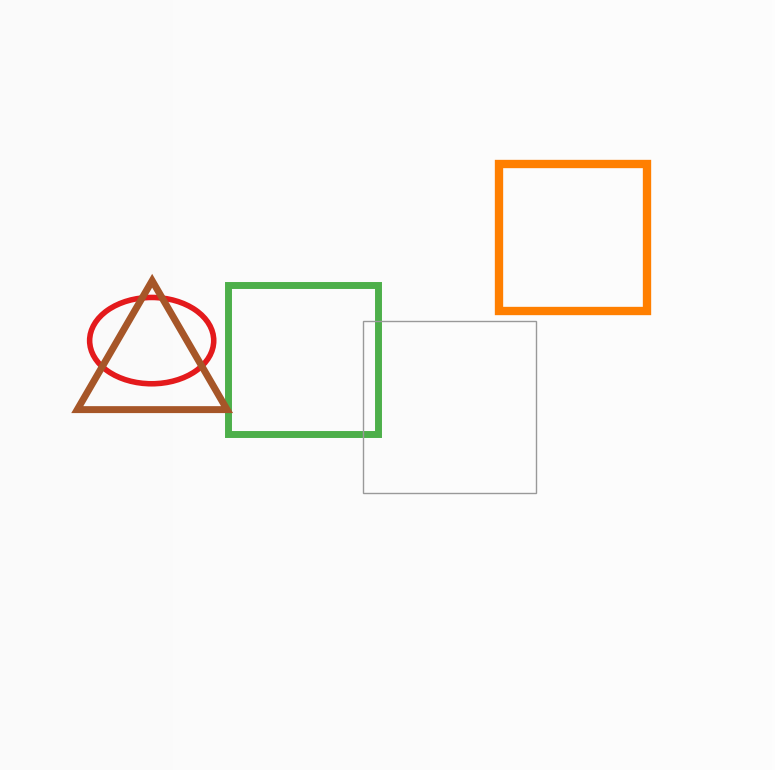[{"shape": "oval", "thickness": 2, "radius": 0.4, "center": [0.196, 0.558]}, {"shape": "square", "thickness": 2.5, "radius": 0.48, "center": [0.391, 0.533]}, {"shape": "square", "thickness": 3, "radius": 0.48, "center": [0.739, 0.691]}, {"shape": "triangle", "thickness": 2.5, "radius": 0.56, "center": [0.196, 0.524]}, {"shape": "square", "thickness": 0.5, "radius": 0.56, "center": [0.58, 0.471]}]